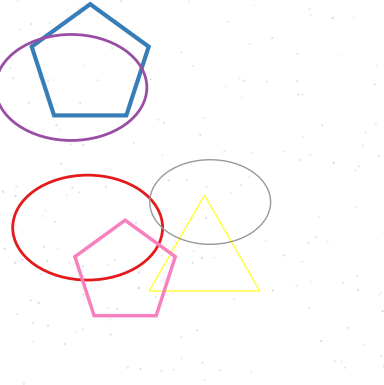[{"shape": "oval", "thickness": 2, "radius": 0.97, "center": [0.228, 0.409]}, {"shape": "pentagon", "thickness": 3, "radius": 0.8, "center": [0.234, 0.829]}, {"shape": "oval", "thickness": 2, "radius": 0.98, "center": [0.185, 0.773]}, {"shape": "triangle", "thickness": 1, "radius": 0.83, "center": [0.531, 0.327]}, {"shape": "pentagon", "thickness": 2.5, "radius": 0.69, "center": [0.325, 0.291]}, {"shape": "oval", "thickness": 1, "radius": 0.78, "center": [0.546, 0.475]}]